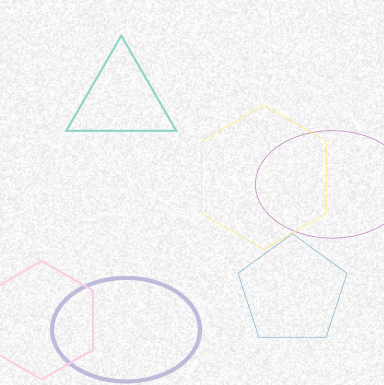[{"shape": "triangle", "thickness": 1.5, "radius": 0.82, "center": [0.315, 0.743]}, {"shape": "oval", "thickness": 3, "radius": 0.96, "center": [0.327, 0.144]}, {"shape": "pentagon", "thickness": 0.5, "radius": 0.74, "center": [0.76, 0.244]}, {"shape": "hexagon", "thickness": 1.5, "radius": 0.77, "center": [0.109, 0.168]}, {"shape": "oval", "thickness": 0.5, "radius": 1.0, "center": [0.863, 0.521]}, {"shape": "hexagon", "thickness": 0.5, "radius": 0.94, "center": [0.685, 0.539]}]